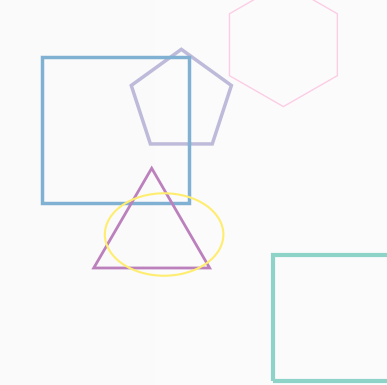[{"shape": "square", "thickness": 3, "radius": 0.82, "center": [0.868, 0.174]}, {"shape": "pentagon", "thickness": 2.5, "radius": 0.68, "center": [0.468, 0.736]}, {"shape": "square", "thickness": 2.5, "radius": 0.95, "center": [0.298, 0.663]}, {"shape": "hexagon", "thickness": 1, "radius": 0.8, "center": [0.731, 0.884]}, {"shape": "triangle", "thickness": 2, "radius": 0.86, "center": [0.391, 0.39]}, {"shape": "oval", "thickness": 1.5, "radius": 0.76, "center": [0.423, 0.391]}]